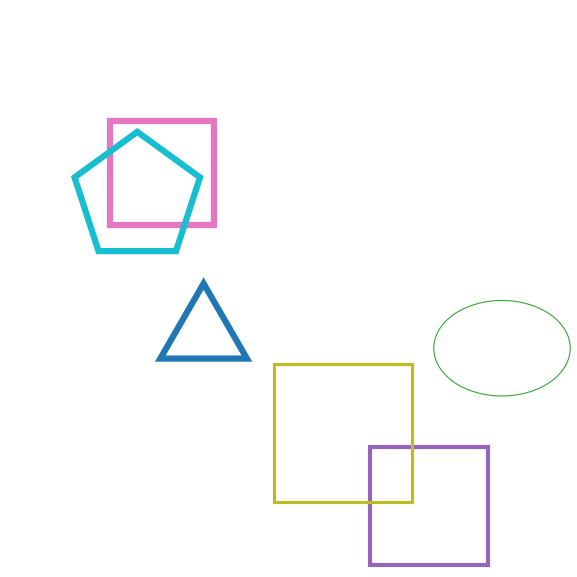[{"shape": "triangle", "thickness": 3, "radius": 0.43, "center": [0.353, 0.422]}, {"shape": "oval", "thickness": 0.5, "radius": 0.59, "center": [0.869, 0.396]}, {"shape": "square", "thickness": 2, "radius": 0.51, "center": [0.742, 0.122]}, {"shape": "square", "thickness": 3, "radius": 0.45, "center": [0.281, 0.7]}, {"shape": "square", "thickness": 1.5, "radius": 0.6, "center": [0.594, 0.249]}, {"shape": "pentagon", "thickness": 3, "radius": 0.57, "center": [0.238, 0.657]}]